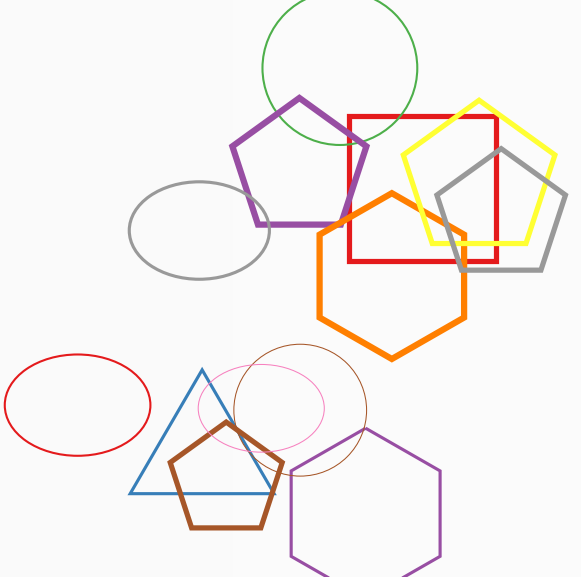[{"shape": "square", "thickness": 2.5, "radius": 0.63, "center": [0.727, 0.673]}, {"shape": "oval", "thickness": 1, "radius": 0.63, "center": [0.133, 0.298]}, {"shape": "triangle", "thickness": 1.5, "radius": 0.71, "center": [0.348, 0.216]}, {"shape": "circle", "thickness": 1, "radius": 0.67, "center": [0.585, 0.881]}, {"shape": "pentagon", "thickness": 3, "radius": 0.61, "center": [0.515, 0.708]}, {"shape": "hexagon", "thickness": 1.5, "radius": 0.74, "center": [0.629, 0.11]}, {"shape": "hexagon", "thickness": 3, "radius": 0.72, "center": [0.674, 0.521]}, {"shape": "pentagon", "thickness": 2.5, "radius": 0.69, "center": [0.824, 0.688]}, {"shape": "circle", "thickness": 0.5, "radius": 0.57, "center": [0.517, 0.289]}, {"shape": "pentagon", "thickness": 2.5, "radius": 0.51, "center": [0.389, 0.167]}, {"shape": "oval", "thickness": 0.5, "radius": 0.54, "center": [0.449, 0.292]}, {"shape": "oval", "thickness": 1.5, "radius": 0.6, "center": [0.343, 0.6]}, {"shape": "pentagon", "thickness": 2.5, "radius": 0.58, "center": [0.862, 0.625]}]